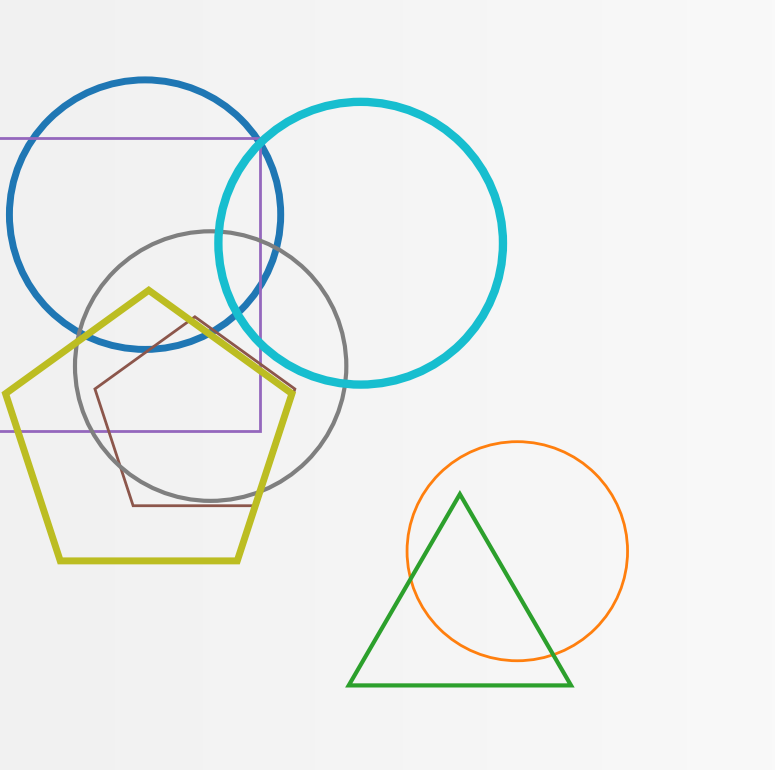[{"shape": "circle", "thickness": 2.5, "radius": 0.88, "center": [0.187, 0.721]}, {"shape": "circle", "thickness": 1, "radius": 0.71, "center": [0.667, 0.284]}, {"shape": "triangle", "thickness": 1.5, "radius": 0.83, "center": [0.593, 0.193]}, {"shape": "square", "thickness": 1, "radius": 0.95, "center": [0.145, 0.63]}, {"shape": "pentagon", "thickness": 1, "radius": 0.68, "center": [0.251, 0.453]}, {"shape": "circle", "thickness": 1.5, "radius": 0.88, "center": [0.272, 0.525]}, {"shape": "pentagon", "thickness": 2.5, "radius": 0.97, "center": [0.192, 0.429]}, {"shape": "circle", "thickness": 3, "radius": 0.92, "center": [0.465, 0.684]}]